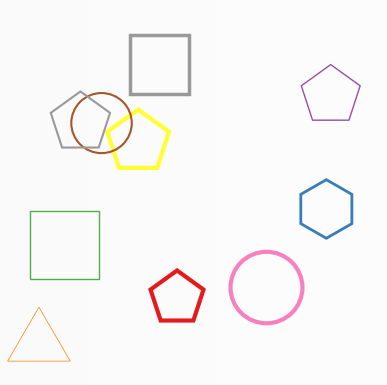[{"shape": "pentagon", "thickness": 3, "radius": 0.36, "center": [0.457, 0.226]}, {"shape": "hexagon", "thickness": 2, "radius": 0.38, "center": [0.842, 0.457]}, {"shape": "square", "thickness": 1, "radius": 0.44, "center": [0.166, 0.363]}, {"shape": "pentagon", "thickness": 1, "radius": 0.4, "center": [0.854, 0.752]}, {"shape": "triangle", "thickness": 0.5, "radius": 0.47, "center": [0.1, 0.109]}, {"shape": "pentagon", "thickness": 3, "radius": 0.42, "center": [0.356, 0.632]}, {"shape": "circle", "thickness": 1.5, "radius": 0.39, "center": [0.262, 0.68]}, {"shape": "circle", "thickness": 3, "radius": 0.46, "center": [0.688, 0.253]}, {"shape": "square", "thickness": 2.5, "radius": 0.38, "center": [0.412, 0.833]}, {"shape": "pentagon", "thickness": 1.5, "radius": 0.4, "center": [0.207, 0.682]}]